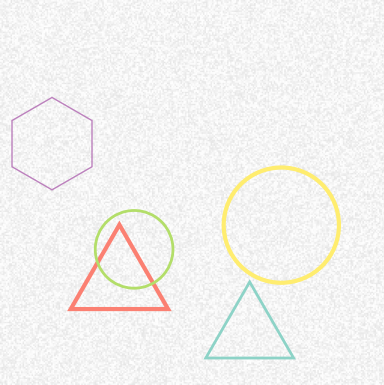[{"shape": "triangle", "thickness": 2, "radius": 0.66, "center": [0.649, 0.136]}, {"shape": "triangle", "thickness": 3, "radius": 0.73, "center": [0.31, 0.27]}, {"shape": "circle", "thickness": 2, "radius": 0.5, "center": [0.348, 0.352]}, {"shape": "hexagon", "thickness": 1, "radius": 0.6, "center": [0.135, 0.627]}, {"shape": "circle", "thickness": 3, "radius": 0.75, "center": [0.731, 0.415]}]